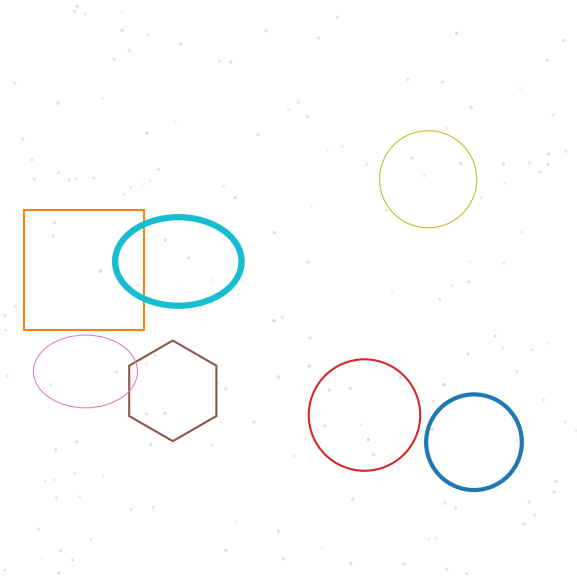[{"shape": "circle", "thickness": 2, "radius": 0.41, "center": [0.821, 0.233]}, {"shape": "square", "thickness": 1, "radius": 0.52, "center": [0.145, 0.531]}, {"shape": "circle", "thickness": 1, "radius": 0.48, "center": [0.631, 0.28]}, {"shape": "hexagon", "thickness": 1, "radius": 0.44, "center": [0.299, 0.322]}, {"shape": "oval", "thickness": 0.5, "radius": 0.45, "center": [0.148, 0.356]}, {"shape": "circle", "thickness": 0.5, "radius": 0.42, "center": [0.741, 0.689]}, {"shape": "oval", "thickness": 3, "radius": 0.55, "center": [0.309, 0.546]}]